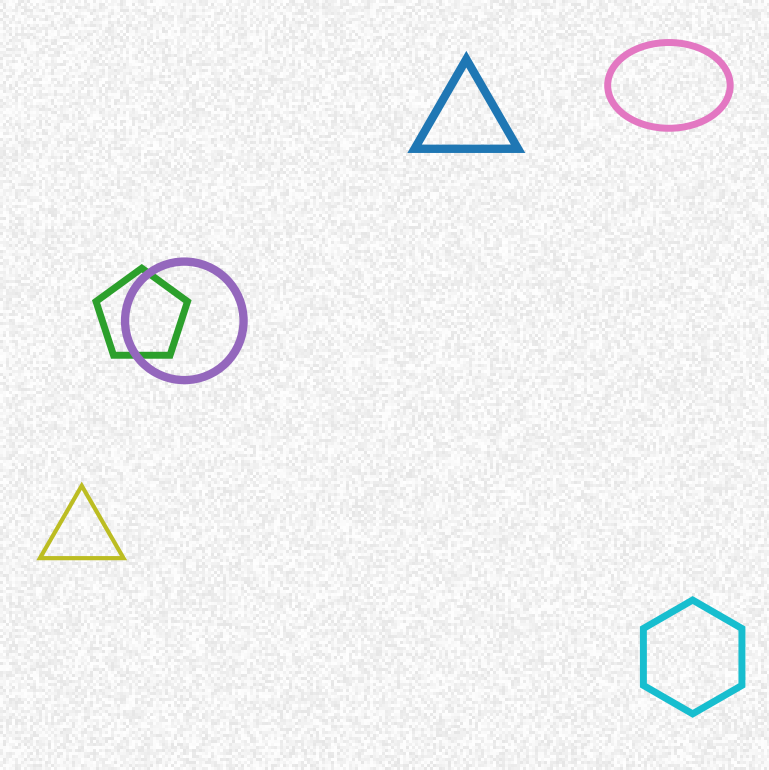[{"shape": "triangle", "thickness": 3, "radius": 0.39, "center": [0.606, 0.846]}, {"shape": "pentagon", "thickness": 2.5, "radius": 0.31, "center": [0.184, 0.589]}, {"shape": "circle", "thickness": 3, "radius": 0.38, "center": [0.239, 0.583]}, {"shape": "oval", "thickness": 2.5, "radius": 0.4, "center": [0.869, 0.889]}, {"shape": "triangle", "thickness": 1.5, "radius": 0.31, "center": [0.106, 0.306]}, {"shape": "hexagon", "thickness": 2.5, "radius": 0.37, "center": [0.9, 0.147]}]